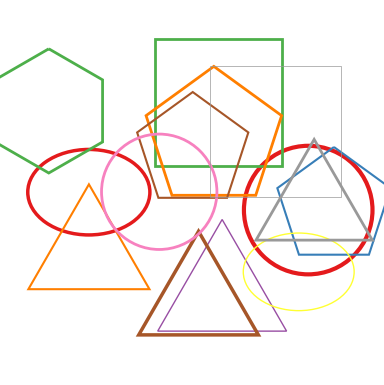[{"shape": "circle", "thickness": 3, "radius": 0.83, "center": [0.801, 0.454]}, {"shape": "oval", "thickness": 2.5, "radius": 0.79, "center": [0.231, 0.501]}, {"shape": "pentagon", "thickness": 1.5, "radius": 0.77, "center": [0.867, 0.464]}, {"shape": "hexagon", "thickness": 2, "radius": 0.81, "center": [0.127, 0.712]}, {"shape": "square", "thickness": 2, "radius": 0.82, "center": [0.568, 0.733]}, {"shape": "triangle", "thickness": 1, "radius": 0.97, "center": [0.577, 0.237]}, {"shape": "pentagon", "thickness": 2, "radius": 0.93, "center": [0.555, 0.642]}, {"shape": "triangle", "thickness": 1.5, "radius": 0.91, "center": [0.231, 0.34]}, {"shape": "oval", "thickness": 1, "radius": 0.72, "center": [0.776, 0.294]}, {"shape": "pentagon", "thickness": 1.5, "radius": 0.76, "center": [0.501, 0.609]}, {"shape": "triangle", "thickness": 2.5, "radius": 0.9, "center": [0.516, 0.22]}, {"shape": "circle", "thickness": 2, "radius": 0.75, "center": [0.414, 0.502]}, {"shape": "square", "thickness": 0.5, "radius": 0.85, "center": [0.716, 0.658]}, {"shape": "triangle", "thickness": 2, "radius": 0.87, "center": [0.816, 0.463]}]